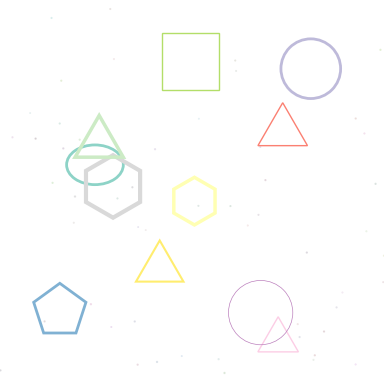[{"shape": "oval", "thickness": 2, "radius": 0.37, "center": [0.247, 0.572]}, {"shape": "hexagon", "thickness": 2.5, "radius": 0.31, "center": [0.505, 0.478]}, {"shape": "circle", "thickness": 2, "radius": 0.39, "center": [0.807, 0.822]}, {"shape": "triangle", "thickness": 1, "radius": 0.37, "center": [0.734, 0.659]}, {"shape": "pentagon", "thickness": 2, "radius": 0.36, "center": [0.155, 0.193]}, {"shape": "square", "thickness": 1, "radius": 0.37, "center": [0.495, 0.84]}, {"shape": "triangle", "thickness": 1, "radius": 0.3, "center": [0.722, 0.116]}, {"shape": "hexagon", "thickness": 3, "radius": 0.41, "center": [0.294, 0.516]}, {"shape": "circle", "thickness": 0.5, "radius": 0.42, "center": [0.677, 0.188]}, {"shape": "triangle", "thickness": 2.5, "radius": 0.36, "center": [0.258, 0.628]}, {"shape": "triangle", "thickness": 1.5, "radius": 0.36, "center": [0.415, 0.304]}]